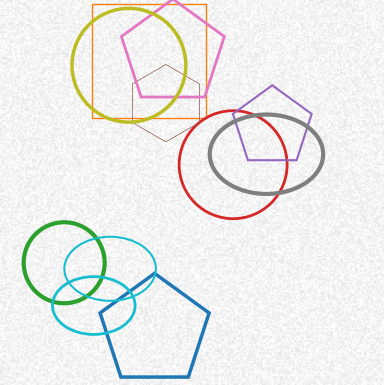[{"shape": "pentagon", "thickness": 2.5, "radius": 0.74, "center": [0.402, 0.141]}, {"shape": "square", "thickness": 1, "radius": 0.74, "center": [0.387, 0.841]}, {"shape": "circle", "thickness": 3, "radius": 0.53, "center": [0.167, 0.318]}, {"shape": "circle", "thickness": 2, "radius": 0.7, "center": [0.606, 0.572]}, {"shape": "pentagon", "thickness": 1.5, "radius": 0.54, "center": [0.707, 0.671]}, {"shape": "hexagon", "thickness": 0.5, "radius": 0.5, "center": [0.431, 0.732]}, {"shape": "pentagon", "thickness": 2, "radius": 0.7, "center": [0.449, 0.862]}, {"shape": "oval", "thickness": 3, "radius": 0.74, "center": [0.692, 0.599]}, {"shape": "circle", "thickness": 2.5, "radius": 0.74, "center": [0.335, 0.83]}, {"shape": "oval", "thickness": 1.5, "radius": 0.59, "center": [0.286, 0.302]}, {"shape": "oval", "thickness": 2, "radius": 0.54, "center": [0.244, 0.206]}]